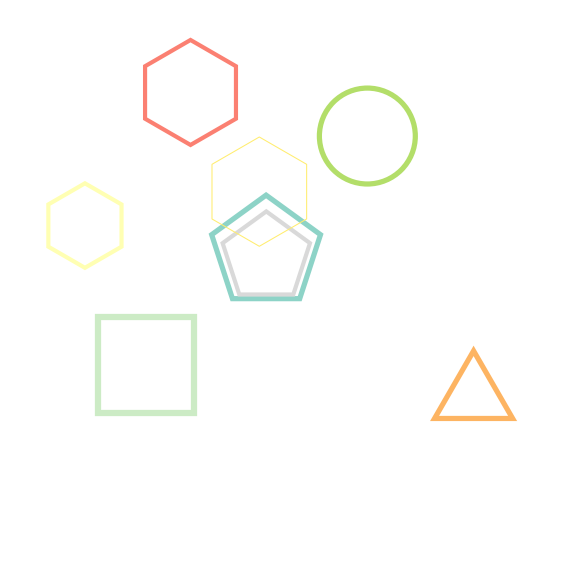[{"shape": "pentagon", "thickness": 2.5, "radius": 0.5, "center": [0.461, 0.562]}, {"shape": "hexagon", "thickness": 2, "radius": 0.37, "center": [0.147, 0.609]}, {"shape": "hexagon", "thickness": 2, "radius": 0.45, "center": [0.33, 0.839]}, {"shape": "triangle", "thickness": 2.5, "radius": 0.39, "center": [0.82, 0.314]}, {"shape": "circle", "thickness": 2.5, "radius": 0.42, "center": [0.636, 0.764]}, {"shape": "pentagon", "thickness": 2, "radius": 0.4, "center": [0.461, 0.554]}, {"shape": "square", "thickness": 3, "radius": 0.41, "center": [0.253, 0.367]}, {"shape": "hexagon", "thickness": 0.5, "radius": 0.47, "center": [0.449, 0.667]}]